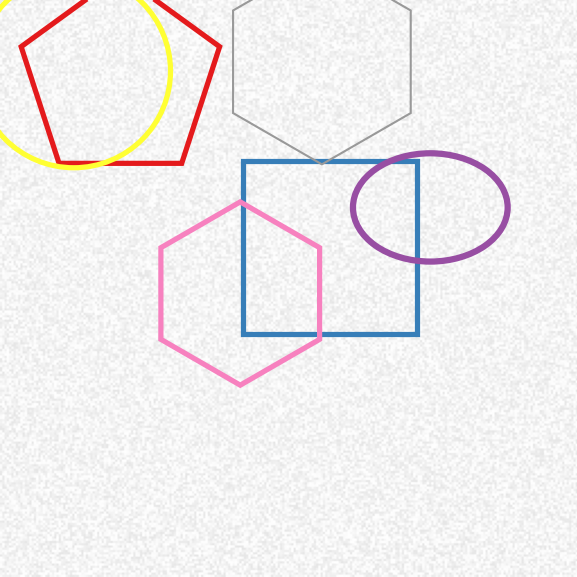[{"shape": "pentagon", "thickness": 2.5, "radius": 0.9, "center": [0.208, 0.862]}, {"shape": "square", "thickness": 2.5, "radius": 0.75, "center": [0.572, 0.57]}, {"shape": "oval", "thickness": 3, "radius": 0.67, "center": [0.745, 0.64]}, {"shape": "circle", "thickness": 2.5, "radius": 0.84, "center": [0.128, 0.876]}, {"shape": "hexagon", "thickness": 2.5, "radius": 0.79, "center": [0.416, 0.491]}, {"shape": "hexagon", "thickness": 1, "radius": 0.89, "center": [0.557, 0.892]}]